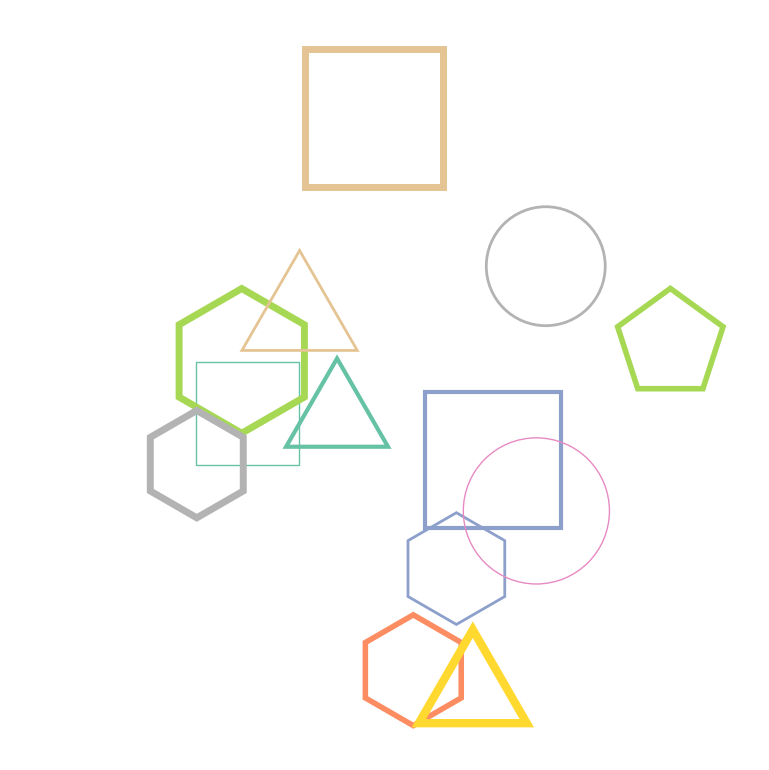[{"shape": "triangle", "thickness": 1.5, "radius": 0.38, "center": [0.438, 0.458]}, {"shape": "square", "thickness": 0.5, "radius": 0.33, "center": [0.322, 0.463]}, {"shape": "hexagon", "thickness": 2, "radius": 0.36, "center": [0.537, 0.13]}, {"shape": "hexagon", "thickness": 1, "radius": 0.36, "center": [0.593, 0.262]}, {"shape": "square", "thickness": 1.5, "radius": 0.44, "center": [0.64, 0.403]}, {"shape": "circle", "thickness": 0.5, "radius": 0.47, "center": [0.697, 0.336]}, {"shape": "pentagon", "thickness": 2, "radius": 0.36, "center": [0.871, 0.553]}, {"shape": "hexagon", "thickness": 2.5, "radius": 0.47, "center": [0.314, 0.531]}, {"shape": "triangle", "thickness": 3, "radius": 0.4, "center": [0.614, 0.101]}, {"shape": "square", "thickness": 2.5, "radius": 0.45, "center": [0.486, 0.846]}, {"shape": "triangle", "thickness": 1, "radius": 0.43, "center": [0.389, 0.588]}, {"shape": "hexagon", "thickness": 2.5, "radius": 0.35, "center": [0.256, 0.397]}, {"shape": "circle", "thickness": 1, "radius": 0.39, "center": [0.709, 0.654]}]